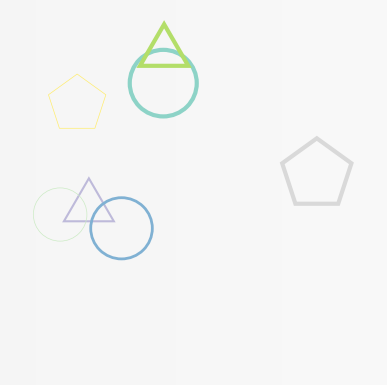[{"shape": "circle", "thickness": 3, "radius": 0.43, "center": [0.421, 0.784]}, {"shape": "triangle", "thickness": 1.5, "radius": 0.37, "center": [0.229, 0.462]}, {"shape": "circle", "thickness": 2, "radius": 0.4, "center": [0.314, 0.407]}, {"shape": "triangle", "thickness": 3, "radius": 0.36, "center": [0.424, 0.865]}, {"shape": "pentagon", "thickness": 3, "radius": 0.47, "center": [0.818, 0.547]}, {"shape": "circle", "thickness": 0.5, "radius": 0.35, "center": [0.155, 0.443]}, {"shape": "pentagon", "thickness": 0.5, "radius": 0.39, "center": [0.199, 0.73]}]